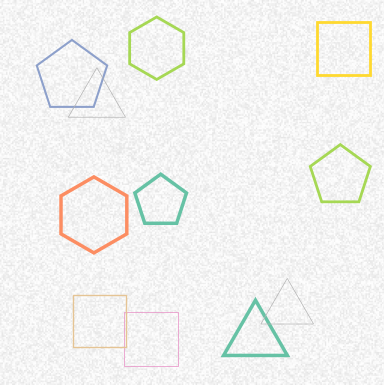[{"shape": "pentagon", "thickness": 2.5, "radius": 0.35, "center": [0.417, 0.477]}, {"shape": "triangle", "thickness": 2.5, "radius": 0.48, "center": [0.664, 0.125]}, {"shape": "hexagon", "thickness": 2.5, "radius": 0.49, "center": [0.244, 0.442]}, {"shape": "pentagon", "thickness": 1.5, "radius": 0.48, "center": [0.187, 0.8]}, {"shape": "square", "thickness": 0.5, "radius": 0.35, "center": [0.392, 0.119]}, {"shape": "hexagon", "thickness": 2, "radius": 0.41, "center": [0.407, 0.875]}, {"shape": "pentagon", "thickness": 2, "radius": 0.41, "center": [0.884, 0.542]}, {"shape": "square", "thickness": 2, "radius": 0.35, "center": [0.893, 0.873]}, {"shape": "square", "thickness": 1, "radius": 0.34, "center": [0.258, 0.165]}, {"shape": "triangle", "thickness": 0.5, "radius": 0.43, "center": [0.252, 0.738]}, {"shape": "triangle", "thickness": 0.5, "radius": 0.4, "center": [0.746, 0.198]}]